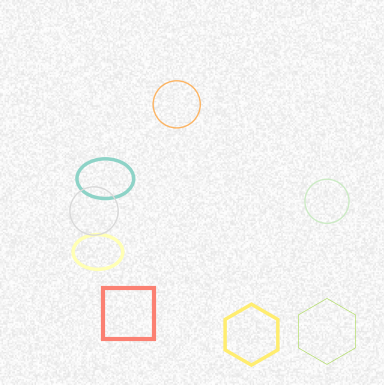[{"shape": "oval", "thickness": 2.5, "radius": 0.37, "center": [0.274, 0.536]}, {"shape": "oval", "thickness": 2.5, "radius": 0.32, "center": [0.254, 0.346]}, {"shape": "square", "thickness": 3, "radius": 0.33, "center": [0.334, 0.186]}, {"shape": "circle", "thickness": 1, "radius": 0.31, "center": [0.459, 0.729]}, {"shape": "hexagon", "thickness": 0.5, "radius": 0.43, "center": [0.849, 0.139]}, {"shape": "circle", "thickness": 1, "radius": 0.31, "center": [0.244, 0.452]}, {"shape": "circle", "thickness": 1, "radius": 0.29, "center": [0.849, 0.477]}, {"shape": "hexagon", "thickness": 2.5, "radius": 0.4, "center": [0.653, 0.131]}]